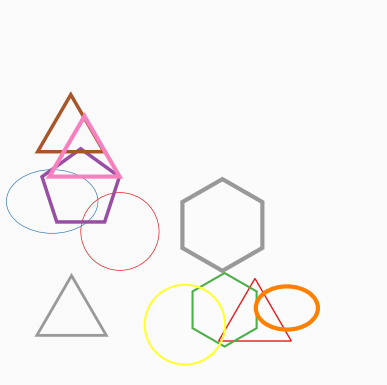[{"shape": "triangle", "thickness": 1, "radius": 0.54, "center": [0.658, 0.168]}, {"shape": "circle", "thickness": 0.5, "radius": 0.5, "center": [0.31, 0.399]}, {"shape": "oval", "thickness": 0.5, "radius": 0.59, "center": [0.135, 0.477]}, {"shape": "hexagon", "thickness": 1.5, "radius": 0.48, "center": [0.58, 0.195]}, {"shape": "pentagon", "thickness": 2.5, "radius": 0.53, "center": [0.208, 0.508]}, {"shape": "oval", "thickness": 3, "radius": 0.4, "center": [0.74, 0.2]}, {"shape": "circle", "thickness": 1.5, "radius": 0.52, "center": [0.477, 0.157]}, {"shape": "triangle", "thickness": 2.5, "radius": 0.49, "center": [0.183, 0.655]}, {"shape": "triangle", "thickness": 3, "radius": 0.52, "center": [0.218, 0.594]}, {"shape": "triangle", "thickness": 2, "radius": 0.52, "center": [0.185, 0.181]}, {"shape": "hexagon", "thickness": 3, "radius": 0.6, "center": [0.574, 0.416]}]